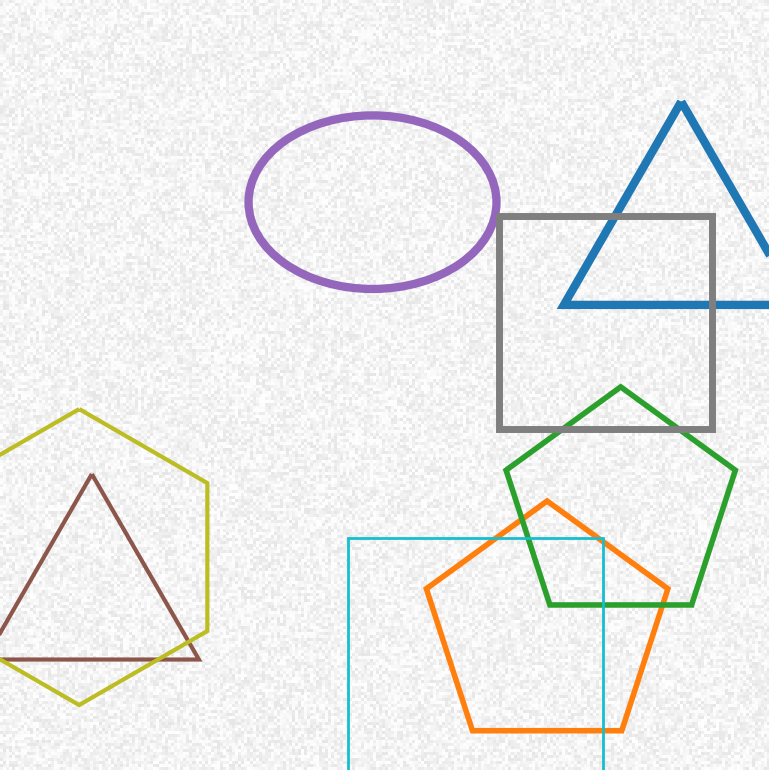[{"shape": "triangle", "thickness": 3, "radius": 0.88, "center": [0.885, 0.692]}, {"shape": "pentagon", "thickness": 2, "radius": 0.82, "center": [0.711, 0.184]}, {"shape": "pentagon", "thickness": 2, "radius": 0.78, "center": [0.806, 0.341]}, {"shape": "oval", "thickness": 3, "radius": 0.8, "center": [0.484, 0.737]}, {"shape": "triangle", "thickness": 1.5, "radius": 0.8, "center": [0.119, 0.224]}, {"shape": "square", "thickness": 2.5, "radius": 0.69, "center": [0.786, 0.581]}, {"shape": "hexagon", "thickness": 1.5, "radius": 0.96, "center": [0.103, 0.277]}, {"shape": "square", "thickness": 1, "radius": 0.83, "center": [0.618, 0.137]}]